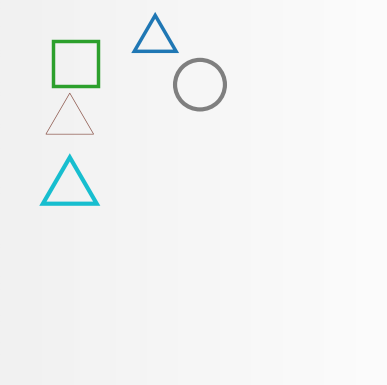[{"shape": "triangle", "thickness": 2.5, "radius": 0.31, "center": [0.4, 0.898]}, {"shape": "square", "thickness": 2.5, "radius": 0.29, "center": [0.196, 0.836]}, {"shape": "triangle", "thickness": 0.5, "radius": 0.36, "center": [0.18, 0.687]}, {"shape": "circle", "thickness": 3, "radius": 0.32, "center": [0.516, 0.78]}, {"shape": "triangle", "thickness": 3, "radius": 0.4, "center": [0.18, 0.511]}]